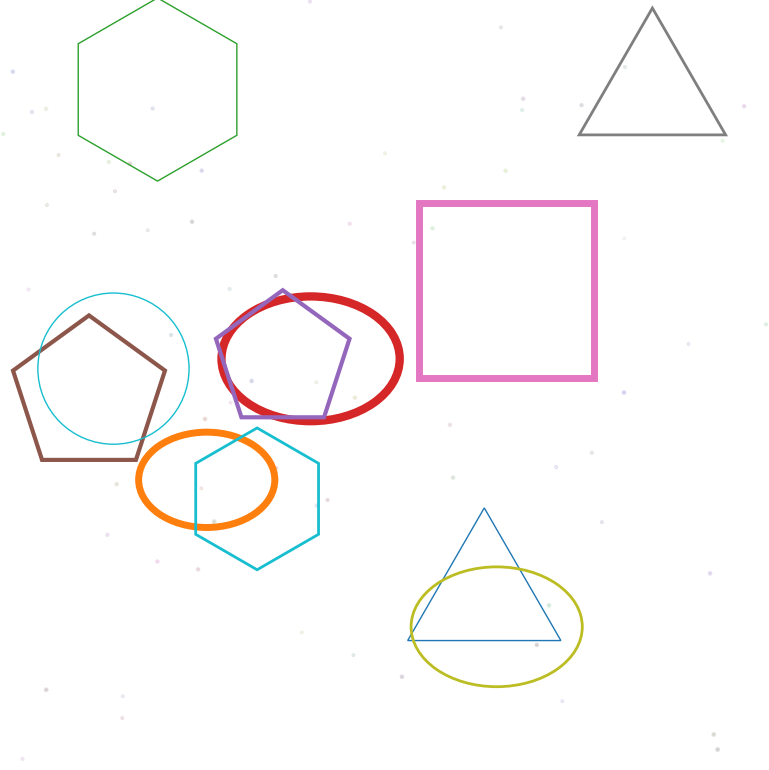[{"shape": "triangle", "thickness": 0.5, "radius": 0.57, "center": [0.629, 0.226]}, {"shape": "oval", "thickness": 2.5, "radius": 0.44, "center": [0.268, 0.377]}, {"shape": "hexagon", "thickness": 0.5, "radius": 0.59, "center": [0.205, 0.884]}, {"shape": "oval", "thickness": 3, "radius": 0.58, "center": [0.403, 0.534]}, {"shape": "pentagon", "thickness": 1.5, "radius": 0.46, "center": [0.367, 0.532]}, {"shape": "pentagon", "thickness": 1.5, "radius": 0.52, "center": [0.116, 0.487]}, {"shape": "square", "thickness": 2.5, "radius": 0.57, "center": [0.658, 0.623]}, {"shape": "triangle", "thickness": 1, "radius": 0.55, "center": [0.847, 0.88]}, {"shape": "oval", "thickness": 1, "radius": 0.56, "center": [0.645, 0.186]}, {"shape": "hexagon", "thickness": 1, "radius": 0.46, "center": [0.334, 0.352]}, {"shape": "circle", "thickness": 0.5, "radius": 0.49, "center": [0.147, 0.521]}]